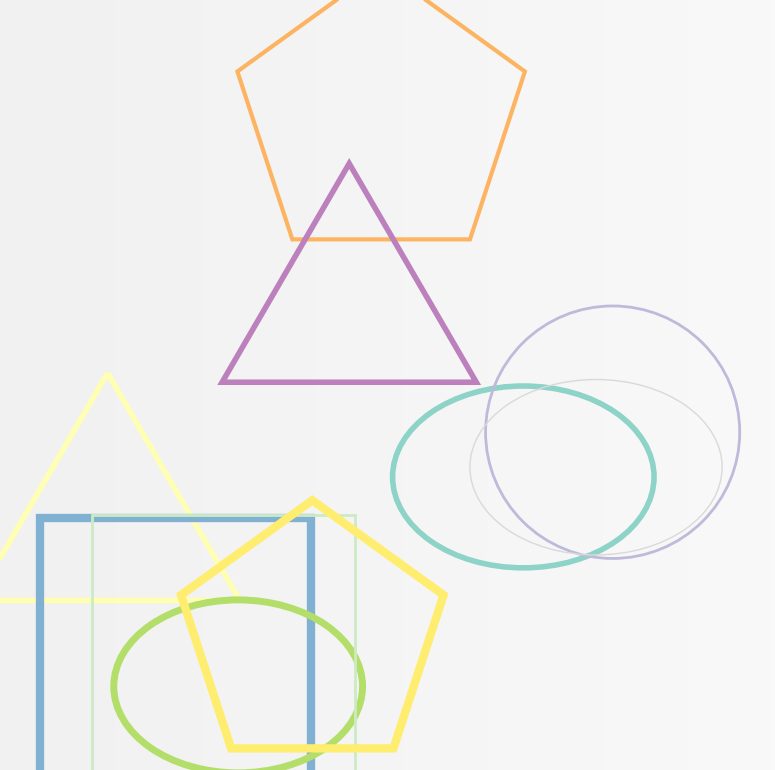[{"shape": "oval", "thickness": 2, "radius": 0.84, "center": [0.675, 0.381]}, {"shape": "triangle", "thickness": 2, "radius": 0.98, "center": [0.139, 0.319]}, {"shape": "circle", "thickness": 1, "radius": 0.82, "center": [0.79, 0.439]}, {"shape": "square", "thickness": 3, "radius": 0.87, "center": [0.227, 0.153]}, {"shape": "pentagon", "thickness": 1.5, "radius": 0.98, "center": [0.492, 0.847]}, {"shape": "oval", "thickness": 2.5, "radius": 0.8, "center": [0.307, 0.109]}, {"shape": "oval", "thickness": 0.5, "radius": 0.81, "center": [0.769, 0.393]}, {"shape": "triangle", "thickness": 2, "radius": 0.95, "center": [0.451, 0.598]}, {"shape": "square", "thickness": 1, "radius": 0.85, "center": [0.288, 0.162]}, {"shape": "pentagon", "thickness": 3, "radius": 0.89, "center": [0.403, 0.172]}]